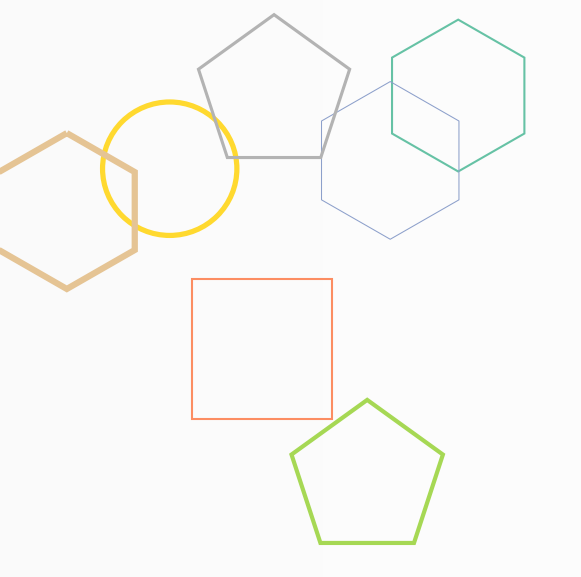[{"shape": "hexagon", "thickness": 1, "radius": 0.66, "center": [0.788, 0.834]}, {"shape": "square", "thickness": 1, "radius": 0.6, "center": [0.45, 0.395]}, {"shape": "hexagon", "thickness": 0.5, "radius": 0.68, "center": [0.671, 0.721]}, {"shape": "pentagon", "thickness": 2, "radius": 0.68, "center": [0.632, 0.17]}, {"shape": "circle", "thickness": 2.5, "radius": 0.58, "center": [0.292, 0.707]}, {"shape": "hexagon", "thickness": 3, "radius": 0.67, "center": [0.115, 0.634]}, {"shape": "pentagon", "thickness": 1.5, "radius": 0.68, "center": [0.471, 0.837]}]